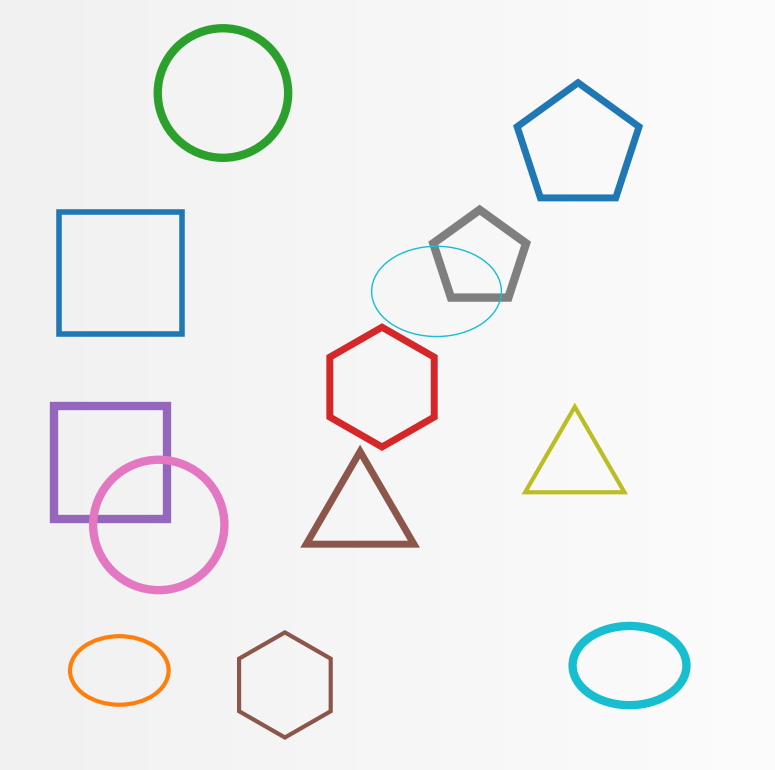[{"shape": "pentagon", "thickness": 2.5, "radius": 0.41, "center": [0.746, 0.81]}, {"shape": "square", "thickness": 2, "radius": 0.4, "center": [0.155, 0.645]}, {"shape": "oval", "thickness": 1.5, "radius": 0.32, "center": [0.154, 0.129]}, {"shape": "circle", "thickness": 3, "radius": 0.42, "center": [0.288, 0.879]}, {"shape": "hexagon", "thickness": 2.5, "radius": 0.39, "center": [0.493, 0.497]}, {"shape": "square", "thickness": 3, "radius": 0.37, "center": [0.143, 0.399]}, {"shape": "triangle", "thickness": 2.5, "radius": 0.4, "center": [0.465, 0.333]}, {"shape": "hexagon", "thickness": 1.5, "radius": 0.34, "center": [0.368, 0.11]}, {"shape": "circle", "thickness": 3, "radius": 0.42, "center": [0.205, 0.318]}, {"shape": "pentagon", "thickness": 3, "radius": 0.32, "center": [0.619, 0.665]}, {"shape": "triangle", "thickness": 1.5, "radius": 0.37, "center": [0.742, 0.398]}, {"shape": "oval", "thickness": 3, "radius": 0.37, "center": [0.812, 0.136]}, {"shape": "oval", "thickness": 0.5, "radius": 0.42, "center": [0.563, 0.622]}]